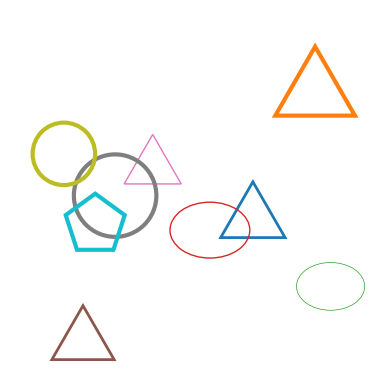[{"shape": "triangle", "thickness": 2, "radius": 0.48, "center": [0.657, 0.431]}, {"shape": "triangle", "thickness": 3, "radius": 0.6, "center": [0.819, 0.759]}, {"shape": "oval", "thickness": 0.5, "radius": 0.44, "center": [0.859, 0.256]}, {"shape": "oval", "thickness": 1, "radius": 0.52, "center": [0.545, 0.402]}, {"shape": "triangle", "thickness": 2, "radius": 0.47, "center": [0.216, 0.113]}, {"shape": "triangle", "thickness": 1, "radius": 0.43, "center": [0.397, 0.565]}, {"shape": "circle", "thickness": 3, "radius": 0.54, "center": [0.299, 0.492]}, {"shape": "circle", "thickness": 3, "radius": 0.41, "center": [0.166, 0.6]}, {"shape": "pentagon", "thickness": 3, "radius": 0.4, "center": [0.247, 0.416]}]